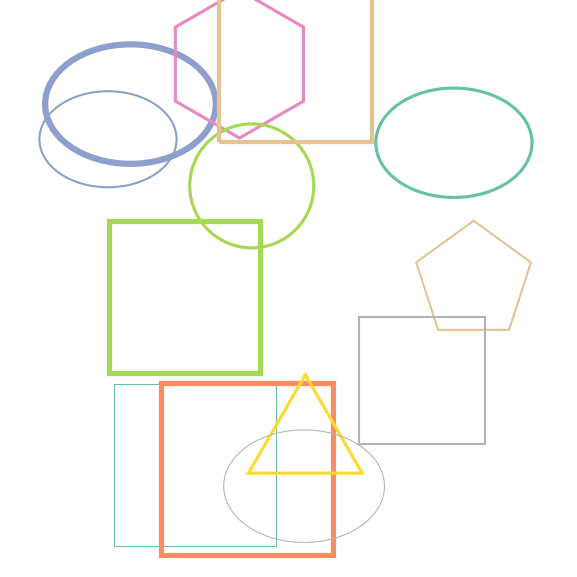[{"shape": "oval", "thickness": 1.5, "radius": 0.68, "center": [0.786, 0.752]}, {"shape": "square", "thickness": 0.5, "radius": 0.7, "center": [0.338, 0.195]}, {"shape": "square", "thickness": 2.5, "radius": 0.74, "center": [0.428, 0.187]}, {"shape": "oval", "thickness": 1, "radius": 0.59, "center": [0.187, 0.758]}, {"shape": "oval", "thickness": 3, "radius": 0.74, "center": [0.226, 0.819]}, {"shape": "hexagon", "thickness": 1.5, "radius": 0.64, "center": [0.415, 0.888]}, {"shape": "circle", "thickness": 1.5, "radius": 0.54, "center": [0.436, 0.677]}, {"shape": "square", "thickness": 2.5, "radius": 0.66, "center": [0.319, 0.485]}, {"shape": "triangle", "thickness": 1.5, "radius": 0.57, "center": [0.529, 0.237]}, {"shape": "square", "thickness": 2, "radius": 0.66, "center": [0.512, 0.886]}, {"shape": "pentagon", "thickness": 1, "radius": 0.52, "center": [0.82, 0.512]}, {"shape": "oval", "thickness": 0.5, "radius": 0.7, "center": [0.527, 0.157]}, {"shape": "square", "thickness": 1, "radius": 0.55, "center": [0.731, 0.34]}]